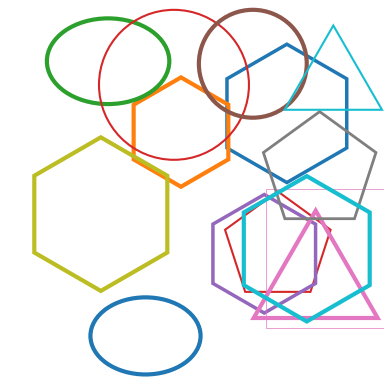[{"shape": "hexagon", "thickness": 2.5, "radius": 0.9, "center": [0.745, 0.705]}, {"shape": "oval", "thickness": 3, "radius": 0.72, "center": [0.378, 0.128]}, {"shape": "hexagon", "thickness": 3, "radius": 0.71, "center": [0.47, 0.657]}, {"shape": "oval", "thickness": 3, "radius": 0.8, "center": [0.281, 0.841]}, {"shape": "circle", "thickness": 1.5, "radius": 0.97, "center": [0.452, 0.78]}, {"shape": "pentagon", "thickness": 1.5, "radius": 0.72, "center": [0.722, 0.359]}, {"shape": "hexagon", "thickness": 2.5, "radius": 0.77, "center": [0.686, 0.341]}, {"shape": "circle", "thickness": 3, "radius": 0.7, "center": [0.657, 0.834]}, {"shape": "triangle", "thickness": 3, "radius": 0.93, "center": [0.82, 0.267]}, {"shape": "square", "thickness": 0.5, "radius": 0.9, "center": [0.87, 0.329]}, {"shape": "pentagon", "thickness": 2, "radius": 0.77, "center": [0.83, 0.556]}, {"shape": "hexagon", "thickness": 3, "radius": 1.0, "center": [0.262, 0.444]}, {"shape": "hexagon", "thickness": 3, "radius": 0.94, "center": [0.797, 0.354]}, {"shape": "triangle", "thickness": 1.5, "radius": 0.73, "center": [0.866, 0.788]}]